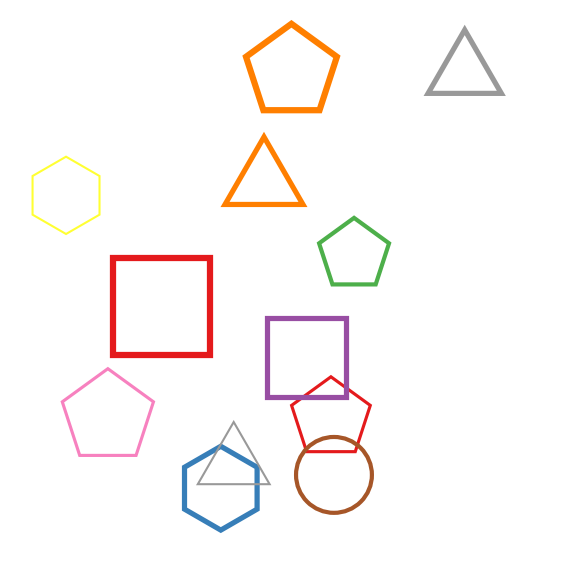[{"shape": "square", "thickness": 3, "radius": 0.42, "center": [0.28, 0.469]}, {"shape": "pentagon", "thickness": 1.5, "radius": 0.36, "center": [0.573, 0.275]}, {"shape": "hexagon", "thickness": 2.5, "radius": 0.36, "center": [0.382, 0.154]}, {"shape": "pentagon", "thickness": 2, "radius": 0.32, "center": [0.613, 0.558]}, {"shape": "square", "thickness": 2.5, "radius": 0.34, "center": [0.53, 0.381]}, {"shape": "pentagon", "thickness": 3, "radius": 0.41, "center": [0.505, 0.875]}, {"shape": "triangle", "thickness": 2.5, "radius": 0.39, "center": [0.457, 0.684]}, {"shape": "hexagon", "thickness": 1, "radius": 0.33, "center": [0.114, 0.661]}, {"shape": "circle", "thickness": 2, "radius": 0.33, "center": [0.578, 0.177]}, {"shape": "pentagon", "thickness": 1.5, "radius": 0.41, "center": [0.187, 0.278]}, {"shape": "triangle", "thickness": 1, "radius": 0.36, "center": [0.405, 0.197]}, {"shape": "triangle", "thickness": 2.5, "radius": 0.37, "center": [0.805, 0.874]}]